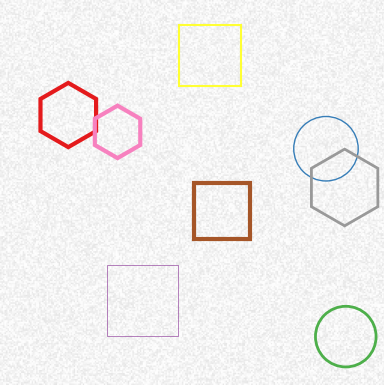[{"shape": "hexagon", "thickness": 3, "radius": 0.42, "center": [0.177, 0.701]}, {"shape": "circle", "thickness": 1, "radius": 0.42, "center": [0.847, 0.614]}, {"shape": "circle", "thickness": 2, "radius": 0.39, "center": [0.898, 0.126]}, {"shape": "square", "thickness": 0.5, "radius": 0.46, "center": [0.371, 0.22]}, {"shape": "square", "thickness": 1.5, "radius": 0.4, "center": [0.545, 0.856]}, {"shape": "square", "thickness": 3, "radius": 0.37, "center": [0.577, 0.452]}, {"shape": "hexagon", "thickness": 3, "radius": 0.34, "center": [0.305, 0.657]}, {"shape": "hexagon", "thickness": 2, "radius": 0.5, "center": [0.895, 0.513]}]